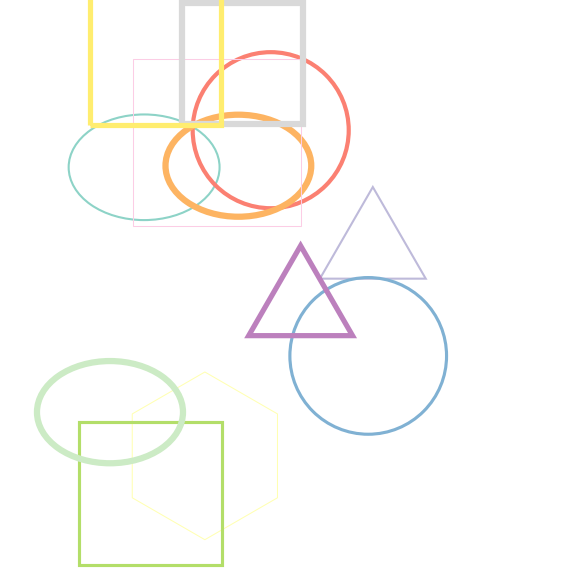[{"shape": "oval", "thickness": 1, "radius": 0.65, "center": [0.25, 0.709]}, {"shape": "hexagon", "thickness": 0.5, "radius": 0.73, "center": [0.355, 0.21]}, {"shape": "triangle", "thickness": 1, "radius": 0.53, "center": [0.646, 0.569]}, {"shape": "circle", "thickness": 2, "radius": 0.68, "center": [0.469, 0.774]}, {"shape": "circle", "thickness": 1.5, "radius": 0.68, "center": [0.638, 0.383]}, {"shape": "oval", "thickness": 3, "radius": 0.63, "center": [0.413, 0.712]}, {"shape": "square", "thickness": 1.5, "radius": 0.62, "center": [0.261, 0.144]}, {"shape": "square", "thickness": 0.5, "radius": 0.72, "center": [0.376, 0.753]}, {"shape": "square", "thickness": 3, "radius": 0.52, "center": [0.42, 0.889]}, {"shape": "triangle", "thickness": 2.5, "radius": 0.52, "center": [0.521, 0.47]}, {"shape": "oval", "thickness": 3, "radius": 0.63, "center": [0.19, 0.285]}, {"shape": "square", "thickness": 2.5, "radius": 0.57, "center": [0.269, 0.897]}]